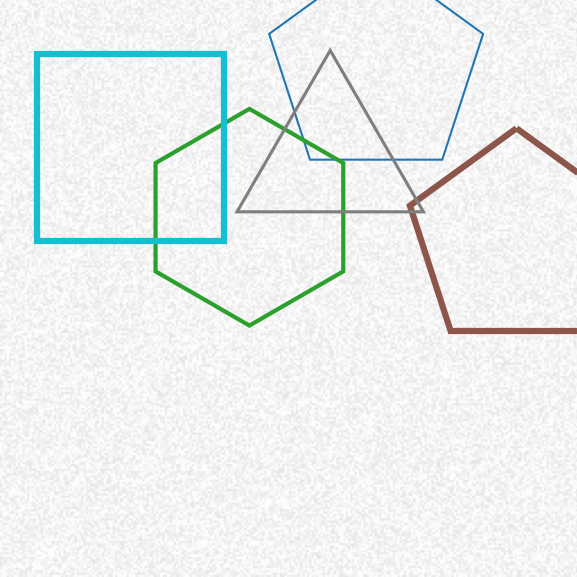[{"shape": "pentagon", "thickness": 1, "radius": 0.97, "center": [0.651, 0.88]}, {"shape": "hexagon", "thickness": 2, "radius": 0.94, "center": [0.432, 0.623]}, {"shape": "pentagon", "thickness": 3, "radius": 0.97, "center": [0.894, 0.583]}, {"shape": "triangle", "thickness": 1.5, "radius": 0.93, "center": [0.572, 0.726]}, {"shape": "square", "thickness": 3, "radius": 0.81, "center": [0.225, 0.744]}]